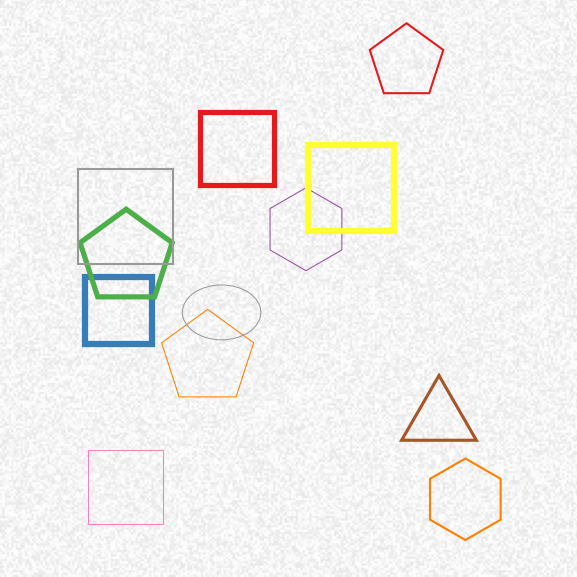[{"shape": "square", "thickness": 2.5, "radius": 0.32, "center": [0.41, 0.742]}, {"shape": "pentagon", "thickness": 1, "radius": 0.33, "center": [0.704, 0.892]}, {"shape": "square", "thickness": 3, "radius": 0.29, "center": [0.205, 0.462]}, {"shape": "pentagon", "thickness": 2.5, "radius": 0.42, "center": [0.218, 0.553]}, {"shape": "hexagon", "thickness": 0.5, "radius": 0.36, "center": [0.53, 0.602]}, {"shape": "pentagon", "thickness": 0.5, "radius": 0.42, "center": [0.359, 0.38]}, {"shape": "hexagon", "thickness": 1, "radius": 0.35, "center": [0.806, 0.135]}, {"shape": "square", "thickness": 3, "radius": 0.37, "center": [0.608, 0.673]}, {"shape": "triangle", "thickness": 1.5, "radius": 0.37, "center": [0.76, 0.274]}, {"shape": "square", "thickness": 0.5, "radius": 0.32, "center": [0.217, 0.156]}, {"shape": "oval", "thickness": 0.5, "radius": 0.34, "center": [0.384, 0.458]}, {"shape": "square", "thickness": 1, "radius": 0.41, "center": [0.218, 0.624]}]